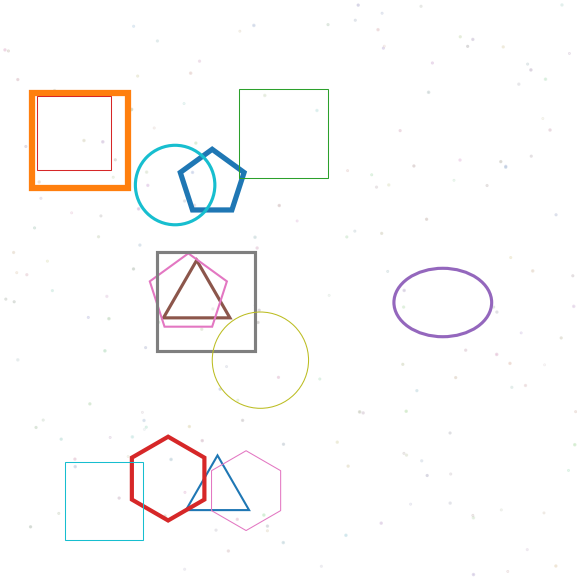[{"shape": "triangle", "thickness": 1, "radius": 0.32, "center": [0.377, 0.147]}, {"shape": "pentagon", "thickness": 2.5, "radius": 0.29, "center": [0.367, 0.683]}, {"shape": "square", "thickness": 3, "radius": 0.41, "center": [0.138, 0.756]}, {"shape": "square", "thickness": 0.5, "radius": 0.39, "center": [0.491, 0.768]}, {"shape": "square", "thickness": 0.5, "radius": 0.32, "center": [0.128, 0.768]}, {"shape": "hexagon", "thickness": 2, "radius": 0.36, "center": [0.291, 0.17]}, {"shape": "oval", "thickness": 1.5, "radius": 0.42, "center": [0.767, 0.475]}, {"shape": "triangle", "thickness": 1.5, "radius": 0.33, "center": [0.341, 0.482]}, {"shape": "pentagon", "thickness": 1, "radius": 0.35, "center": [0.326, 0.49]}, {"shape": "hexagon", "thickness": 0.5, "radius": 0.35, "center": [0.426, 0.15]}, {"shape": "square", "thickness": 1.5, "radius": 0.43, "center": [0.357, 0.476]}, {"shape": "circle", "thickness": 0.5, "radius": 0.42, "center": [0.451, 0.375]}, {"shape": "circle", "thickness": 1.5, "radius": 0.34, "center": [0.303, 0.679]}, {"shape": "square", "thickness": 0.5, "radius": 0.34, "center": [0.18, 0.131]}]